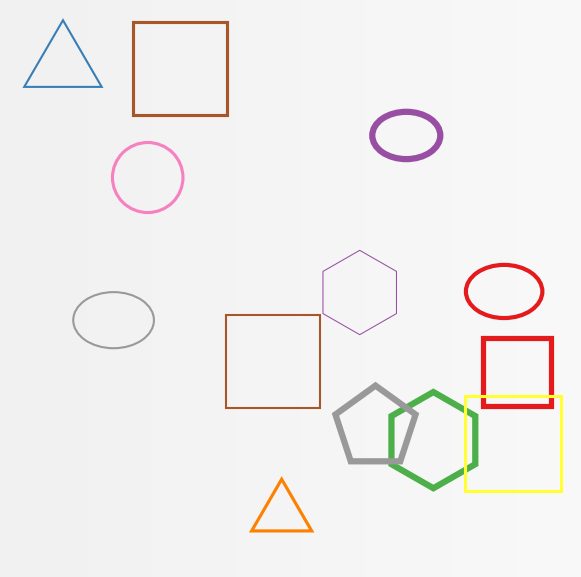[{"shape": "square", "thickness": 2.5, "radius": 0.29, "center": [0.889, 0.356]}, {"shape": "oval", "thickness": 2, "radius": 0.33, "center": [0.867, 0.494]}, {"shape": "triangle", "thickness": 1, "radius": 0.38, "center": [0.108, 0.887]}, {"shape": "hexagon", "thickness": 3, "radius": 0.42, "center": [0.746, 0.237]}, {"shape": "oval", "thickness": 3, "radius": 0.29, "center": [0.699, 0.765]}, {"shape": "hexagon", "thickness": 0.5, "radius": 0.37, "center": [0.619, 0.493]}, {"shape": "triangle", "thickness": 1.5, "radius": 0.3, "center": [0.485, 0.11]}, {"shape": "square", "thickness": 1.5, "radius": 0.41, "center": [0.883, 0.231]}, {"shape": "square", "thickness": 1, "radius": 0.4, "center": [0.469, 0.373]}, {"shape": "square", "thickness": 1.5, "radius": 0.4, "center": [0.31, 0.881]}, {"shape": "circle", "thickness": 1.5, "radius": 0.3, "center": [0.254, 0.692]}, {"shape": "oval", "thickness": 1, "radius": 0.35, "center": [0.195, 0.445]}, {"shape": "pentagon", "thickness": 3, "radius": 0.36, "center": [0.646, 0.259]}]